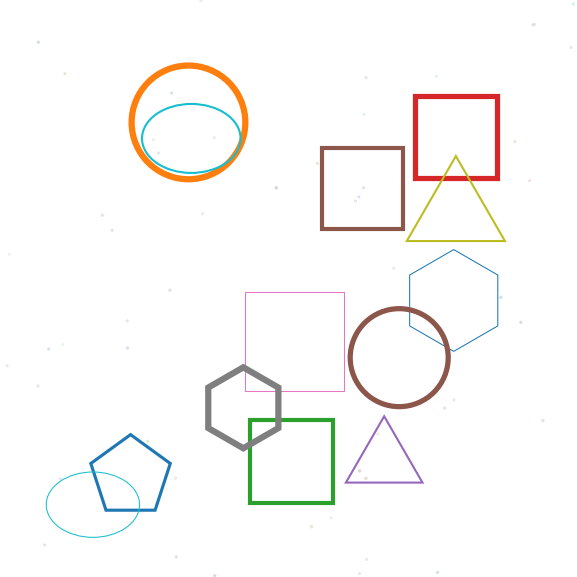[{"shape": "hexagon", "thickness": 0.5, "radius": 0.44, "center": [0.786, 0.479]}, {"shape": "pentagon", "thickness": 1.5, "radius": 0.36, "center": [0.226, 0.174]}, {"shape": "circle", "thickness": 3, "radius": 0.49, "center": [0.326, 0.787]}, {"shape": "square", "thickness": 2, "radius": 0.36, "center": [0.505, 0.2]}, {"shape": "square", "thickness": 2.5, "radius": 0.36, "center": [0.789, 0.761]}, {"shape": "triangle", "thickness": 1, "radius": 0.38, "center": [0.665, 0.202]}, {"shape": "square", "thickness": 2, "radius": 0.35, "center": [0.628, 0.673]}, {"shape": "circle", "thickness": 2.5, "radius": 0.42, "center": [0.691, 0.38]}, {"shape": "square", "thickness": 0.5, "radius": 0.43, "center": [0.51, 0.408]}, {"shape": "hexagon", "thickness": 3, "radius": 0.35, "center": [0.421, 0.293]}, {"shape": "triangle", "thickness": 1, "radius": 0.49, "center": [0.789, 0.631]}, {"shape": "oval", "thickness": 1, "radius": 0.43, "center": [0.331, 0.759]}, {"shape": "oval", "thickness": 0.5, "radius": 0.4, "center": [0.161, 0.125]}]